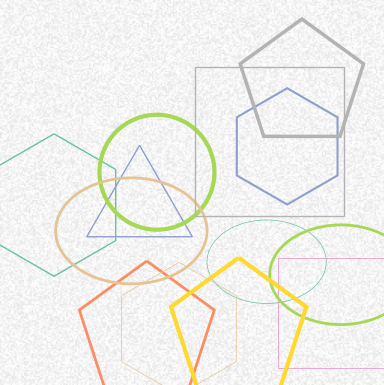[{"shape": "oval", "thickness": 0.5, "radius": 0.77, "center": [0.693, 0.32]}, {"shape": "hexagon", "thickness": 1, "radius": 0.92, "center": [0.14, 0.467]}, {"shape": "pentagon", "thickness": 2, "radius": 0.92, "center": [0.381, 0.138]}, {"shape": "hexagon", "thickness": 1.5, "radius": 0.76, "center": [0.746, 0.62]}, {"shape": "triangle", "thickness": 1, "radius": 0.79, "center": [0.362, 0.464]}, {"shape": "square", "thickness": 0.5, "radius": 0.71, "center": [0.863, 0.186]}, {"shape": "oval", "thickness": 2, "radius": 0.92, "center": [0.885, 0.286]}, {"shape": "circle", "thickness": 3, "radius": 0.75, "center": [0.408, 0.553]}, {"shape": "pentagon", "thickness": 3, "radius": 0.92, "center": [0.62, 0.146]}, {"shape": "oval", "thickness": 2, "radius": 0.98, "center": [0.341, 0.4]}, {"shape": "hexagon", "thickness": 0.5, "radius": 0.86, "center": [0.465, 0.147]}, {"shape": "pentagon", "thickness": 2.5, "radius": 0.84, "center": [0.784, 0.782]}, {"shape": "square", "thickness": 1, "radius": 0.97, "center": [0.7, 0.632]}]